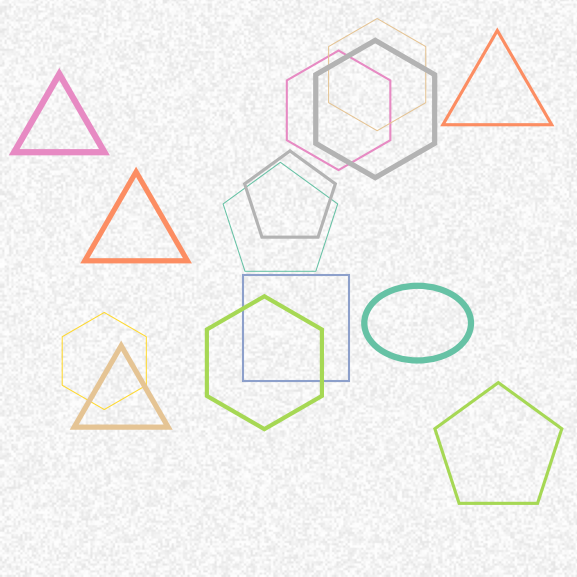[{"shape": "pentagon", "thickness": 0.5, "radius": 0.52, "center": [0.486, 0.614]}, {"shape": "oval", "thickness": 3, "radius": 0.46, "center": [0.723, 0.44]}, {"shape": "triangle", "thickness": 2.5, "radius": 0.51, "center": [0.236, 0.599]}, {"shape": "triangle", "thickness": 1.5, "radius": 0.54, "center": [0.861, 0.838]}, {"shape": "square", "thickness": 1, "radius": 0.46, "center": [0.513, 0.431]}, {"shape": "hexagon", "thickness": 1, "radius": 0.52, "center": [0.586, 0.808]}, {"shape": "triangle", "thickness": 3, "radius": 0.45, "center": [0.103, 0.781]}, {"shape": "pentagon", "thickness": 1.5, "radius": 0.58, "center": [0.863, 0.221]}, {"shape": "hexagon", "thickness": 2, "radius": 0.58, "center": [0.458, 0.371]}, {"shape": "hexagon", "thickness": 0.5, "radius": 0.42, "center": [0.181, 0.374]}, {"shape": "hexagon", "thickness": 0.5, "radius": 0.49, "center": [0.653, 0.87]}, {"shape": "triangle", "thickness": 2.5, "radius": 0.47, "center": [0.21, 0.306]}, {"shape": "pentagon", "thickness": 1.5, "radius": 0.41, "center": [0.502, 0.655]}, {"shape": "hexagon", "thickness": 2.5, "radius": 0.59, "center": [0.65, 0.81]}]